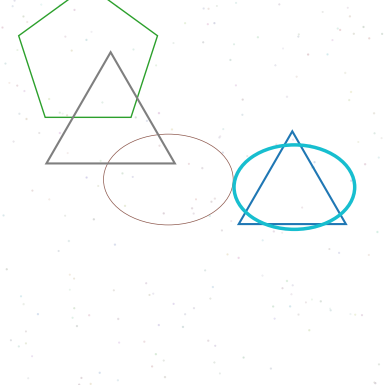[{"shape": "triangle", "thickness": 1.5, "radius": 0.8, "center": [0.759, 0.498]}, {"shape": "pentagon", "thickness": 1, "radius": 0.95, "center": [0.229, 0.849]}, {"shape": "oval", "thickness": 0.5, "radius": 0.84, "center": [0.437, 0.534]}, {"shape": "triangle", "thickness": 1.5, "radius": 0.96, "center": [0.287, 0.672]}, {"shape": "oval", "thickness": 2.5, "radius": 0.78, "center": [0.765, 0.514]}]